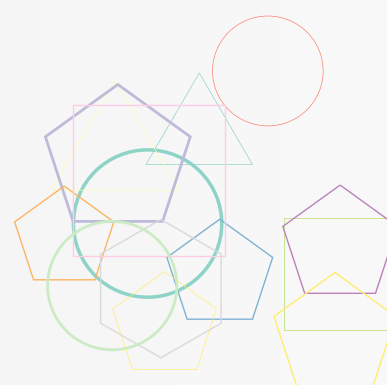[{"shape": "circle", "thickness": 2.5, "radius": 0.96, "center": [0.381, 0.419]}, {"shape": "triangle", "thickness": 0.5, "radius": 0.79, "center": [0.514, 0.652]}, {"shape": "triangle", "thickness": 0.5, "radius": 0.95, "center": [0.297, 0.601]}, {"shape": "pentagon", "thickness": 2, "radius": 0.98, "center": [0.304, 0.584]}, {"shape": "circle", "thickness": 0.5, "radius": 0.71, "center": [0.691, 0.816]}, {"shape": "pentagon", "thickness": 1, "radius": 0.72, "center": [0.567, 0.287]}, {"shape": "pentagon", "thickness": 1, "radius": 0.67, "center": [0.166, 0.382]}, {"shape": "square", "thickness": 0.5, "radius": 0.73, "center": [0.877, 0.287]}, {"shape": "square", "thickness": 1, "radius": 0.98, "center": [0.383, 0.53]}, {"shape": "hexagon", "thickness": 1, "radius": 0.9, "center": [0.415, 0.25]}, {"shape": "pentagon", "thickness": 1, "radius": 0.78, "center": [0.878, 0.364]}, {"shape": "circle", "thickness": 2, "radius": 0.83, "center": [0.29, 0.258]}, {"shape": "pentagon", "thickness": 1, "radius": 0.83, "center": [0.864, 0.127]}, {"shape": "pentagon", "thickness": 0.5, "radius": 0.7, "center": [0.425, 0.154]}]